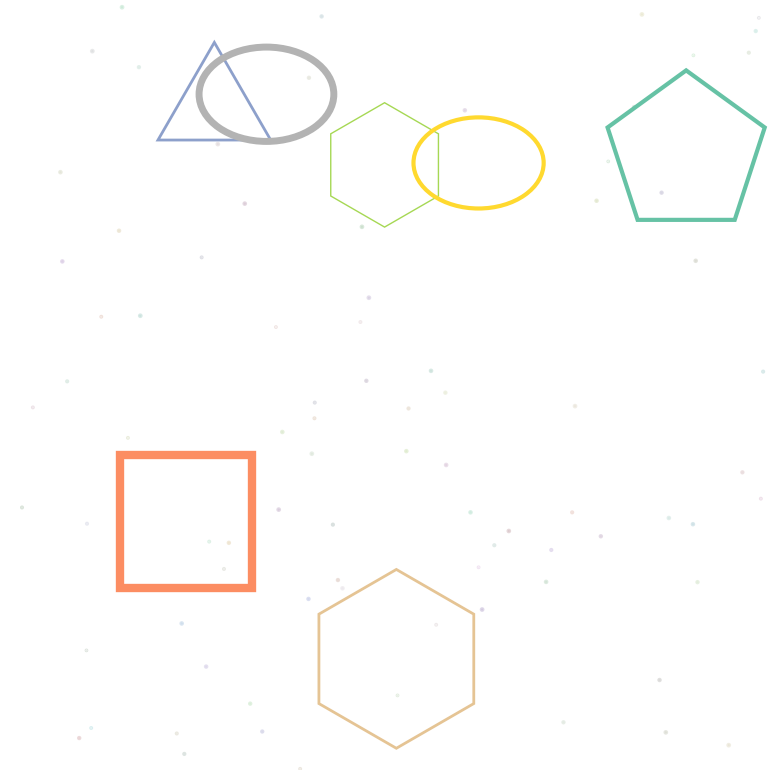[{"shape": "pentagon", "thickness": 1.5, "radius": 0.54, "center": [0.891, 0.801]}, {"shape": "square", "thickness": 3, "radius": 0.43, "center": [0.242, 0.323]}, {"shape": "triangle", "thickness": 1, "radius": 0.42, "center": [0.278, 0.86]}, {"shape": "hexagon", "thickness": 0.5, "radius": 0.4, "center": [0.499, 0.786]}, {"shape": "oval", "thickness": 1.5, "radius": 0.42, "center": [0.622, 0.788]}, {"shape": "hexagon", "thickness": 1, "radius": 0.58, "center": [0.515, 0.144]}, {"shape": "oval", "thickness": 2.5, "radius": 0.44, "center": [0.346, 0.878]}]